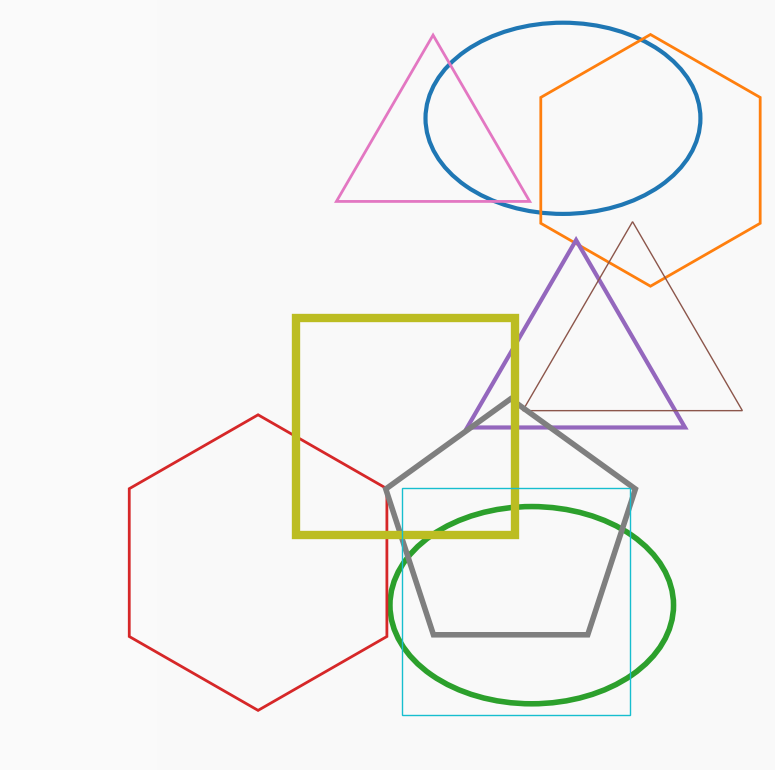[{"shape": "oval", "thickness": 1.5, "radius": 0.89, "center": [0.726, 0.846]}, {"shape": "hexagon", "thickness": 1, "radius": 0.82, "center": [0.839, 0.792]}, {"shape": "oval", "thickness": 2, "radius": 0.91, "center": [0.686, 0.214]}, {"shape": "hexagon", "thickness": 1, "radius": 0.96, "center": [0.333, 0.269]}, {"shape": "triangle", "thickness": 1.5, "radius": 0.81, "center": [0.743, 0.526]}, {"shape": "triangle", "thickness": 0.5, "radius": 0.82, "center": [0.816, 0.548]}, {"shape": "triangle", "thickness": 1, "radius": 0.72, "center": [0.559, 0.81]}, {"shape": "pentagon", "thickness": 2, "radius": 0.85, "center": [0.659, 0.313]}, {"shape": "square", "thickness": 3, "radius": 0.71, "center": [0.523, 0.446]}, {"shape": "square", "thickness": 0.5, "radius": 0.74, "center": [0.666, 0.219]}]